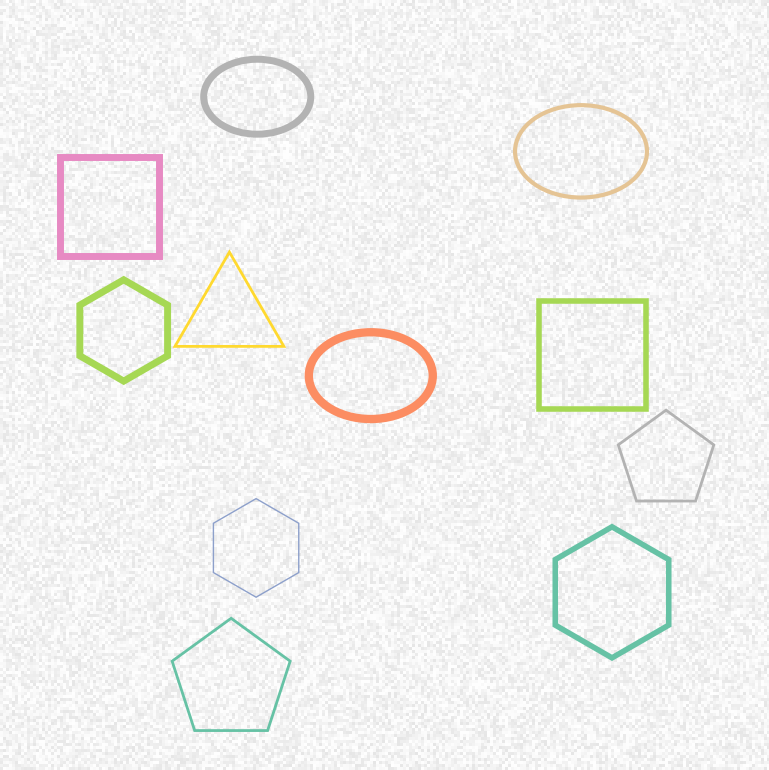[{"shape": "hexagon", "thickness": 2, "radius": 0.43, "center": [0.795, 0.231]}, {"shape": "pentagon", "thickness": 1, "radius": 0.4, "center": [0.3, 0.116]}, {"shape": "oval", "thickness": 3, "radius": 0.4, "center": [0.482, 0.512]}, {"shape": "hexagon", "thickness": 0.5, "radius": 0.32, "center": [0.333, 0.288]}, {"shape": "square", "thickness": 2.5, "radius": 0.32, "center": [0.142, 0.732]}, {"shape": "square", "thickness": 2, "radius": 0.35, "center": [0.769, 0.539]}, {"shape": "hexagon", "thickness": 2.5, "radius": 0.33, "center": [0.161, 0.571]}, {"shape": "triangle", "thickness": 1, "radius": 0.41, "center": [0.298, 0.591]}, {"shape": "oval", "thickness": 1.5, "radius": 0.43, "center": [0.755, 0.803]}, {"shape": "pentagon", "thickness": 1, "radius": 0.33, "center": [0.865, 0.402]}, {"shape": "oval", "thickness": 2.5, "radius": 0.35, "center": [0.334, 0.874]}]